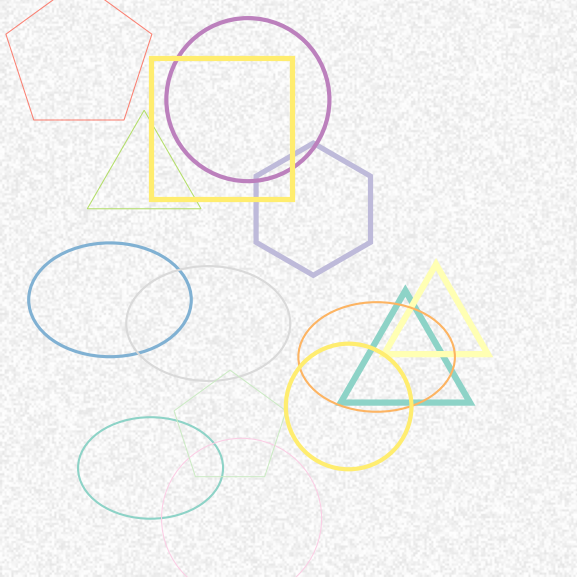[{"shape": "triangle", "thickness": 3, "radius": 0.65, "center": [0.702, 0.367]}, {"shape": "oval", "thickness": 1, "radius": 0.63, "center": [0.261, 0.189]}, {"shape": "triangle", "thickness": 3, "radius": 0.52, "center": [0.755, 0.438]}, {"shape": "hexagon", "thickness": 2.5, "radius": 0.57, "center": [0.543, 0.637]}, {"shape": "pentagon", "thickness": 0.5, "radius": 0.66, "center": [0.137, 0.899]}, {"shape": "oval", "thickness": 1.5, "radius": 0.7, "center": [0.19, 0.48]}, {"shape": "oval", "thickness": 1, "radius": 0.68, "center": [0.652, 0.381]}, {"shape": "triangle", "thickness": 0.5, "radius": 0.57, "center": [0.25, 0.694]}, {"shape": "circle", "thickness": 0.5, "radius": 0.69, "center": [0.418, 0.102]}, {"shape": "oval", "thickness": 1, "radius": 0.71, "center": [0.361, 0.439]}, {"shape": "circle", "thickness": 2, "radius": 0.71, "center": [0.429, 0.827]}, {"shape": "pentagon", "thickness": 0.5, "radius": 0.51, "center": [0.398, 0.256]}, {"shape": "square", "thickness": 2.5, "radius": 0.61, "center": [0.384, 0.777]}, {"shape": "circle", "thickness": 2, "radius": 0.54, "center": [0.604, 0.295]}]